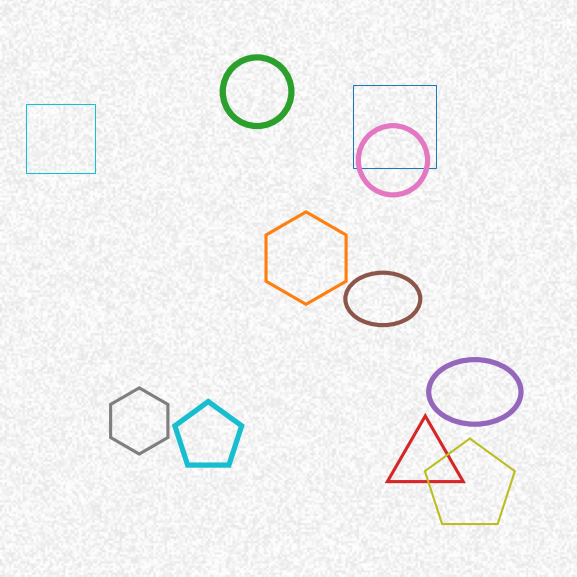[{"shape": "square", "thickness": 0.5, "radius": 0.36, "center": [0.683, 0.78]}, {"shape": "hexagon", "thickness": 1.5, "radius": 0.4, "center": [0.53, 0.552]}, {"shape": "circle", "thickness": 3, "radius": 0.3, "center": [0.445, 0.84]}, {"shape": "triangle", "thickness": 1.5, "radius": 0.38, "center": [0.736, 0.203]}, {"shape": "oval", "thickness": 2.5, "radius": 0.4, "center": [0.822, 0.32]}, {"shape": "oval", "thickness": 2, "radius": 0.32, "center": [0.663, 0.482]}, {"shape": "circle", "thickness": 2.5, "radius": 0.3, "center": [0.68, 0.722]}, {"shape": "hexagon", "thickness": 1.5, "radius": 0.29, "center": [0.241, 0.27]}, {"shape": "pentagon", "thickness": 1, "radius": 0.41, "center": [0.814, 0.158]}, {"shape": "pentagon", "thickness": 2.5, "radius": 0.3, "center": [0.361, 0.243]}, {"shape": "square", "thickness": 0.5, "radius": 0.3, "center": [0.104, 0.759]}]